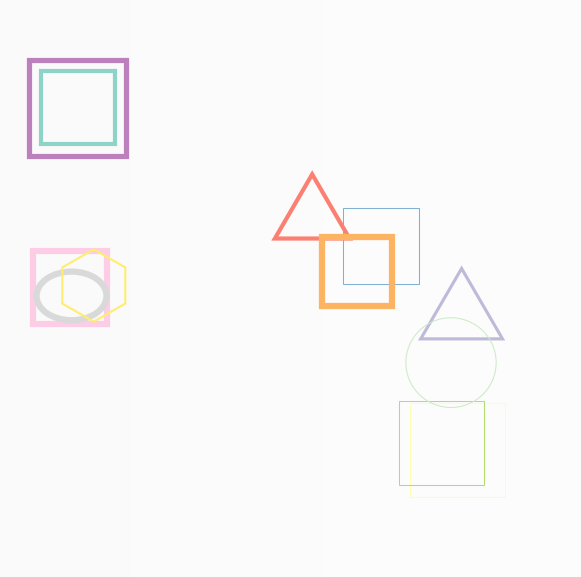[{"shape": "square", "thickness": 2, "radius": 0.32, "center": [0.135, 0.813]}, {"shape": "square", "thickness": 0.5, "radius": 0.41, "center": [0.787, 0.22]}, {"shape": "triangle", "thickness": 1.5, "radius": 0.41, "center": [0.794, 0.453]}, {"shape": "triangle", "thickness": 2, "radius": 0.37, "center": [0.537, 0.623]}, {"shape": "square", "thickness": 0.5, "radius": 0.33, "center": [0.656, 0.574]}, {"shape": "square", "thickness": 3, "radius": 0.3, "center": [0.615, 0.529]}, {"shape": "square", "thickness": 0.5, "radius": 0.36, "center": [0.76, 0.232]}, {"shape": "square", "thickness": 3, "radius": 0.32, "center": [0.12, 0.502]}, {"shape": "oval", "thickness": 3, "radius": 0.3, "center": [0.123, 0.487]}, {"shape": "square", "thickness": 2.5, "radius": 0.42, "center": [0.133, 0.813]}, {"shape": "circle", "thickness": 0.5, "radius": 0.39, "center": [0.776, 0.371]}, {"shape": "hexagon", "thickness": 1, "radius": 0.31, "center": [0.161, 0.505]}]